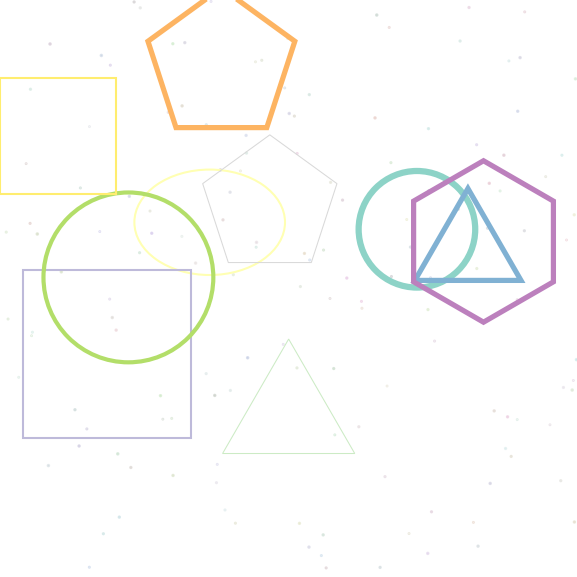[{"shape": "circle", "thickness": 3, "radius": 0.5, "center": [0.722, 0.602]}, {"shape": "oval", "thickness": 1, "radius": 0.65, "center": [0.363, 0.614]}, {"shape": "square", "thickness": 1, "radius": 0.73, "center": [0.185, 0.386]}, {"shape": "triangle", "thickness": 2.5, "radius": 0.53, "center": [0.81, 0.567]}, {"shape": "pentagon", "thickness": 2.5, "radius": 0.67, "center": [0.383, 0.886]}, {"shape": "circle", "thickness": 2, "radius": 0.74, "center": [0.222, 0.519]}, {"shape": "pentagon", "thickness": 0.5, "radius": 0.61, "center": [0.467, 0.643]}, {"shape": "hexagon", "thickness": 2.5, "radius": 0.7, "center": [0.837, 0.581]}, {"shape": "triangle", "thickness": 0.5, "radius": 0.66, "center": [0.5, 0.28]}, {"shape": "square", "thickness": 1, "radius": 0.5, "center": [0.101, 0.763]}]